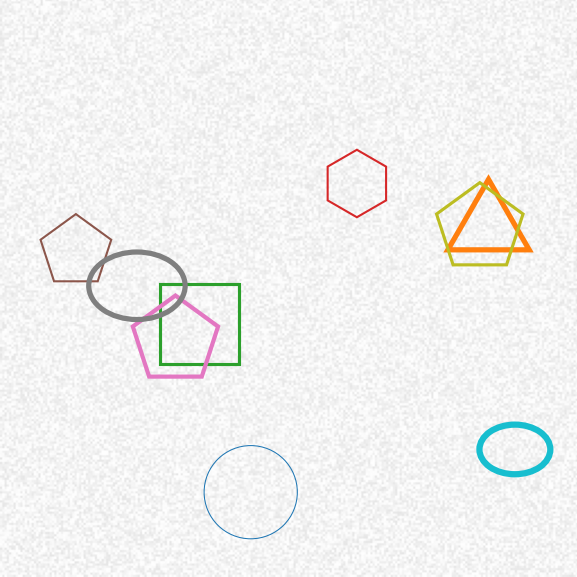[{"shape": "circle", "thickness": 0.5, "radius": 0.4, "center": [0.434, 0.147]}, {"shape": "triangle", "thickness": 2.5, "radius": 0.41, "center": [0.846, 0.607]}, {"shape": "square", "thickness": 1.5, "radius": 0.34, "center": [0.346, 0.438]}, {"shape": "hexagon", "thickness": 1, "radius": 0.29, "center": [0.618, 0.681]}, {"shape": "pentagon", "thickness": 1, "radius": 0.32, "center": [0.131, 0.564]}, {"shape": "pentagon", "thickness": 2, "radius": 0.39, "center": [0.304, 0.41]}, {"shape": "oval", "thickness": 2.5, "radius": 0.42, "center": [0.237, 0.504]}, {"shape": "pentagon", "thickness": 1.5, "radius": 0.39, "center": [0.831, 0.604]}, {"shape": "oval", "thickness": 3, "radius": 0.31, "center": [0.892, 0.221]}]